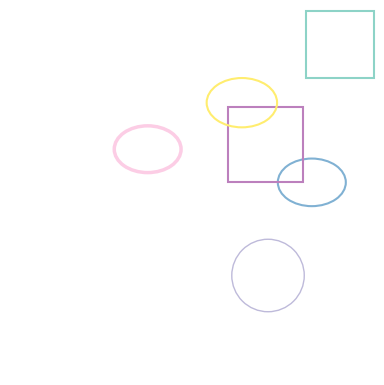[{"shape": "square", "thickness": 1.5, "radius": 0.44, "center": [0.884, 0.884]}, {"shape": "circle", "thickness": 1, "radius": 0.47, "center": [0.696, 0.284]}, {"shape": "oval", "thickness": 1.5, "radius": 0.44, "center": [0.81, 0.526]}, {"shape": "oval", "thickness": 2.5, "radius": 0.43, "center": [0.384, 0.612]}, {"shape": "square", "thickness": 1.5, "radius": 0.49, "center": [0.69, 0.626]}, {"shape": "oval", "thickness": 1.5, "radius": 0.46, "center": [0.628, 0.733]}]